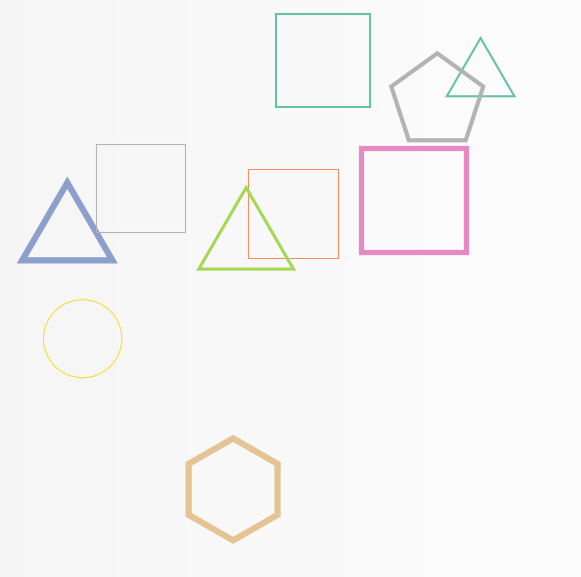[{"shape": "square", "thickness": 1, "radius": 0.4, "center": [0.556, 0.894]}, {"shape": "triangle", "thickness": 1, "radius": 0.34, "center": [0.827, 0.866]}, {"shape": "square", "thickness": 0.5, "radius": 0.38, "center": [0.504, 0.63]}, {"shape": "triangle", "thickness": 3, "radius": 0.45, "center": [0.116, 0.593]}, {"shape": "square", "thickness": 2.5, "radius": 0.45, "center": [0.712, 0.653]}, {"shape": "triangle", "thickness": 1.5, "radius": 0.47, "center": [0.423, 0.58]}, {"shape": "circle", "thickness": 0.5, "radius": 0.34, "center": [0.142, 0.413]}, {"shape": "hexagon", "thickness": 3, "radius": 0.44, "center": [0.401, 0.152]}, {"shape": "pentagon", "thickness": 2, "radius": 0.42, "center": [0.752, 0.824]}, {"shape": "square", "thickness": 0.5, "radius": 0.38, "center": [0.242, 0.673]}]